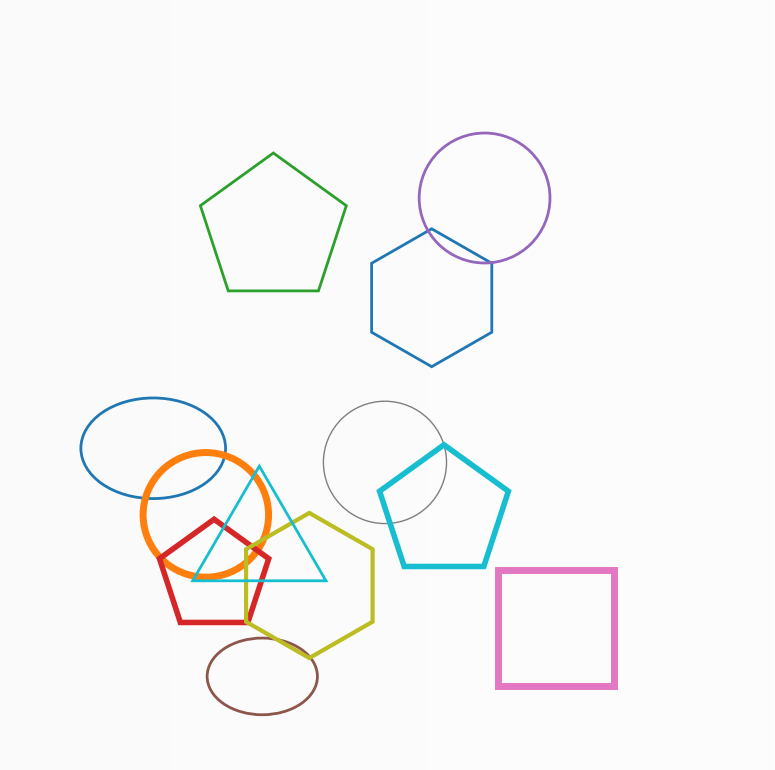[{"shape": "oval", "thickness": 1, "radius": 0.47, "center": [0.198, 0.418]}, {"shape": "hexagon", "thickness": 1, "radius": 0.45, "center": [0.557, 0.613]}, {"shape": "circle", "thickness": 2.5, "radius": 0.4, "center": [0.266, 0.331]}, {"shape": "pentagon", "thickness": 1, "radius": 0.49, "center": [0.353, 0.702]}, {"shape": "pentagon", "thickness": 2, "radius": 0.37, "center": [0.276, 0.252]}, {"shape": "circle", "thickness": 1, "radius": 0.42, "center": [0.625, 0.743]}, {"shape": "oval", "thickness": 1, "radius": 0.36, "center": [0.338, 0.122]}, {"shape": "square", "thickness": 2.5, "radius": 0.38, "center": [0.717, 0.185]}, {"shape": "circle", "thickness": 0.5, "radius": 0.4, "center": [0.497, 0.399]}, {"shape": "hexagon", "thickness": 1.5, "radius": 0.47, "center": [0.399, 0.24]}, {"shape": "pentagon", "thickness": 2, "radius": 0.44, "center": [0.573, 0.335]}, {"shape": "triangle", "thickness": 1, "radius": 0.5, "center": [0.335, 0.295]}]